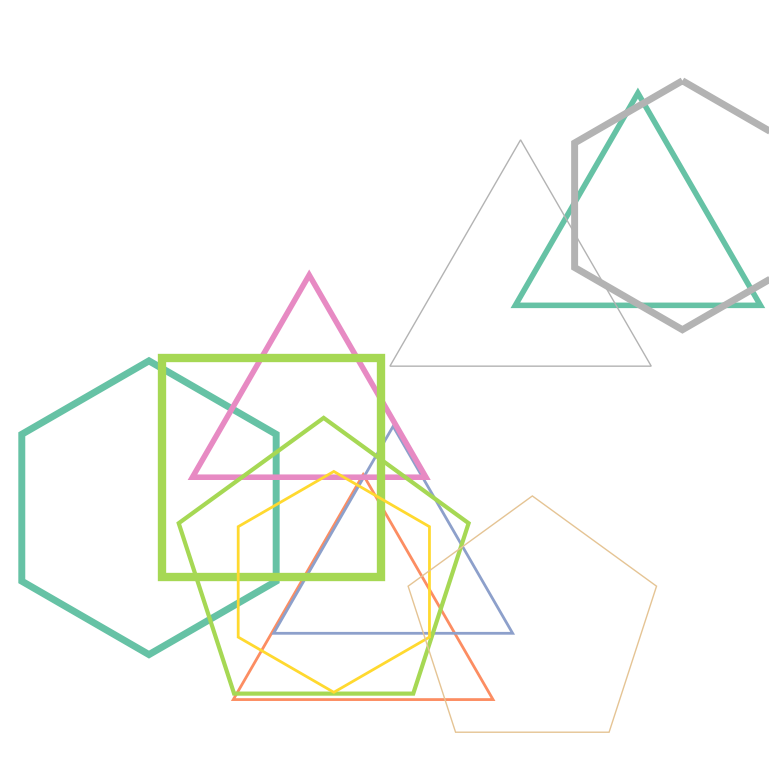[{"shape": "hexagon", "thickness": 2.5, "radius": 0.95, "center": [0.193, 0.341]}, {"shape": "triangle", "thickness": 2, "radius": 0.92, "center": [0.828, 0.695]}, {"shape": "triangle", "thickness": 1, "radius": 0.97, "center": [0.472, 0.189]}, {"shape": "triangle", "thickness": 1, "radius": 0.9, "center": [0.511, 0.267]}, {"shape": "triangle", "thickness": 2, "radius": 0.88, "center": [0.402, 0.468]}, {"shape": "pentagon", "thickness": 1.5, "radius": 0.99, "center": [0.42, 0.259]}, {"shape": "square", "thickness": 3, "radius": 0.71, "center": [0.352, 0.393]}, {"shape": "hexagon", "thickness": 1, "radius": 0.72, "center": [0.434, 0.244]}, {"shape": "pentagon", "thickness": 0.5, "radius": 0.85, "center": [0.691, 0.186]}, {"shape": "triangle", "thickness": 0.5, "radius": 0.98, "center": [0.676, 0.622]}, {"shape": "hexagon", "thickness": 2.5, "radius": 0.81, "center": [0.886, 0.733]}]